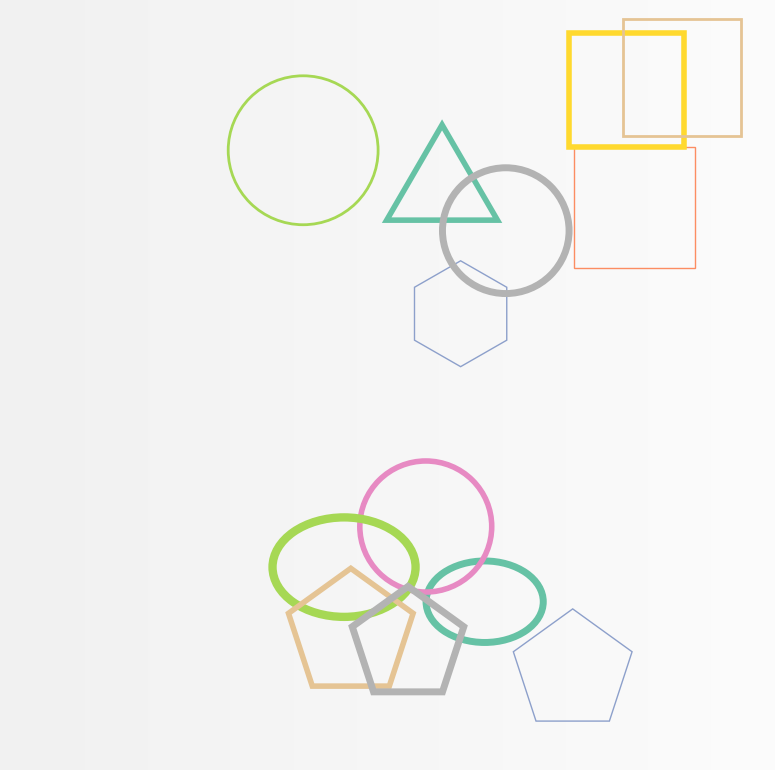[{"shape": "triangle", "thickness": 2, "radius": 0.41, "center": [0.57, 0.755]}, {"shape": "oval", "thickness": 2.5, "radius": 0.38, "center": [0.625, 0.219]}, {"shape": "square", "thickness": 0.5, "radius": 0.39, "center": [0.819, 0.731]}, {"shape": "pentagon", "thickness": 0.5, "radius": 0.4, "center": [0.739, 0.129]}, {"shape": "hexagon", "thickness": 0.5, "radius": 0.34, "center": [0.594, 0.593]}, {"shape": "circle", "thickness": 2, "radius": 0.43, "center": [0.549, 0.316]}, {"shape": "oval", "thickness": 3, "radius": 0.46, "center": [0.444, 0.263]}, {"shape": "circle", "thickness": 1, "radius": 0.48, "center": [0.391, 0.805]}, {"shape": "square", "thickness": 2, "radius": 0.37, "center": [0.808, 0.883]}, {"shape": "pentagon", "thickness": 2, "radius": 0.42, "center": [0.453, 0.177]}, {"shape": "square", "thickness": 1, "radius": 0.38, "center": [0.88, 0.899]}, {"shape": "pentagon", "thickness": 2.5, "radius": 0.38, "center": [0.526, 0.163]}, {"shape": "circle", "thickness": 2.5, "radius": 0.41, "center": [0.653, 0.7]}]